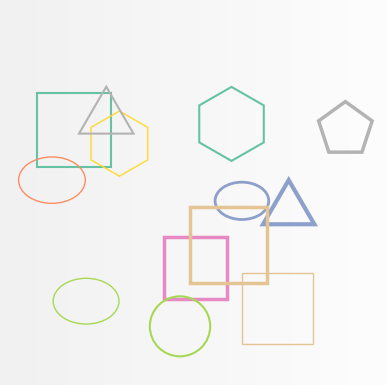[{"shape": "hexagon", "thickness": 1.5, "radius": 0.48, "center": [0.597, 0.678]}, {"shape": "square", "thickness": 1.5, "radius": 0.48, "center": [0.192, 0.663]}, {"shape": "oval", "thickness": 1, "radius": 0.43, "center": [0.134, 0.532]}, {"shape": "oval", "thickness": 2, "radius": 0.35, "center": [0.624, 0.478]}, {"shape": "triangle", "thickness": 3, "radius": 0.38, "center": [0.745, 0.456]}, {"shape": "square", "thickness": 2.5, "radius": 0.41, "center": [0.504, 0.304]}, {"shape": "circle", "thickness": 1.5, "radius": 0.39, "center": [0.465, 0.152]}, {"shape": "oval", "thickness": 1, "radius": 0.42, "center": [0.222, 0.218]}, {"shape": "hexagon", "thickness": 1, "radius": 0.42, "center": [0.308, 0.627]}, {"shape": "square", "thickness": 2.5, "radius": 0.49, "center": [0.59, 0.364]}, {"shape": "square", "thickness": 1, "radius": 0.46, "center": [0.716, 0.199]}, {"shape": "triangle", "thickness": 1.5, "radius": 0.41, "center": [0.274, 0.694]}, {"shape": "pentagon", "thickness": 2.5, "radius": 0.36, "center": [0.891, 0.663]}]